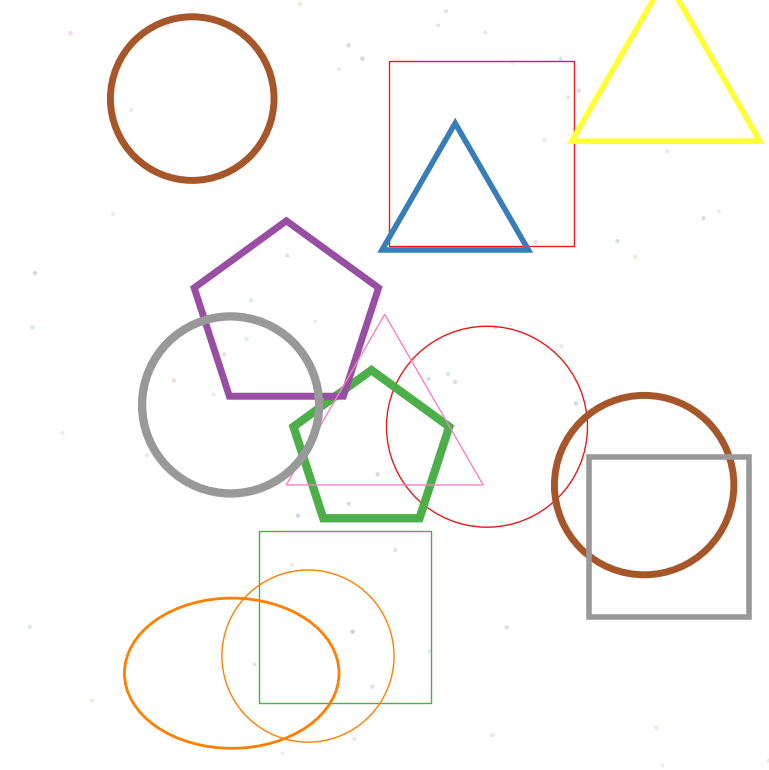[{"shape": "circle", "thickness": 0.5, "radius": 0.65, "center": [0.632, 0.446]}, {"shape": "square", "thickness": 0.5, "radius": 0.6, "center": [0.625, 0.8]}, {"shape": "triangle", "thickness": 2, "radius": 0.55, "center": [0.591, 0.73]}, {"shape": "square", "thickness": 0.5, "radius": 0.56, "center": [0.448, 0.199]}, {"shape": "pentagon", "thickness": 3, "radius": 0.53, "center": [0.482, 0.413]}, {"shape": "pentagon", "thickness": 2.5, "radius": 0.63, "center": [0.372, 0.587]}, {"shape": "oval", "thickness": 1, "radius": 0.7, "center": [0.301, 0.126]}, {"shape": "circle", "thickness": 0.5, "radius": 0.56, "center": [0.4, 0.148]}, {"shape": "triangle", "thickness": 2, "radius": 0.71, "center": [0.865, 0.887]}, {"shape": "circle", "thickness": 2.5, "radius": 0.53, "center": [0.25, 0.872]}, {"shape": "circle", "thickness": 2.5, "radius": 0.58, "center": [0.837, 0.37]}, {"shape": "triangle", "thickness": 0.5, "radius": 0.74, "center": [0.5, 0.444]}, {"shape": "square", "thickness": 2, "radius": 0.52, "center": [0.869, 0.303]}, {"shape": "circle", "thickness": 3, "radius": 0.57, "center": [0.299, 0.474]}]